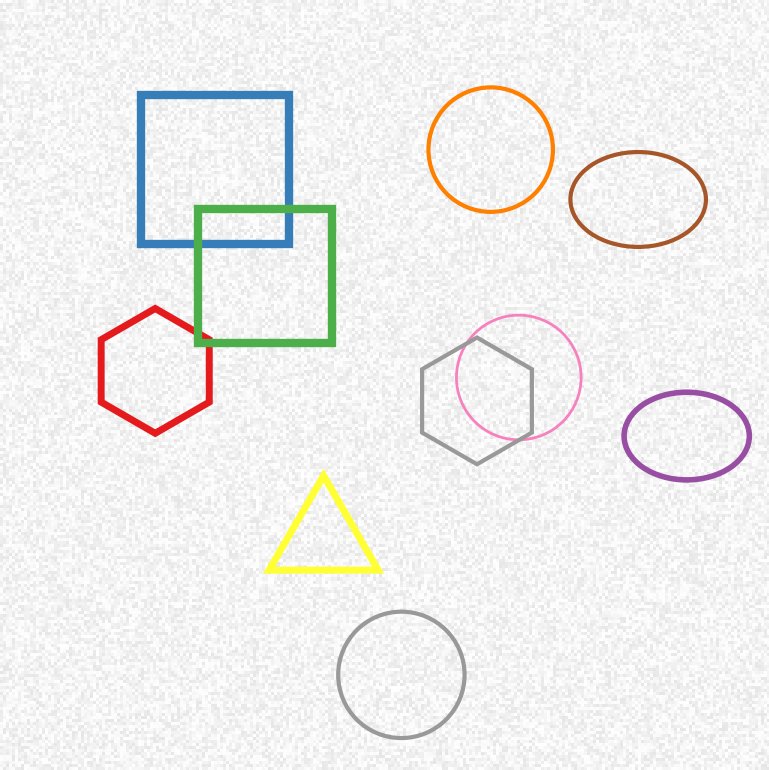[{"shape": "hexagon", "thickness": 2.5, "radius": 0.41, "center": [0.202, 0.518]}, {"shape": "square", "thickness": 3, "radius": 0.48, "center": [0.279, 0.779]}, {"shape": "square", "thickness": 3, "radius": 0.44, "center": [0.344, 0.641]}, {"shape": "oval", "thickness": 2, "radius": 0.41, "center": [0.892, 0.434]}, {"shape": "circle", "thickness": 1.5, "radius": 0.4, "center": [0.637, 0.806]}, {"shape": "triangle", "thickness": 2.5, "radius": 0.41, "center": [0.42, 0.301]}, {"shape": "oval", "thickness": 1.5, "radius": 0.44, "center": [0.829, 0.741]}, {"shape": "circle", "thickness": 1, "radius": 0.4, "center": [0.674, 0.51]}, {"shape": "hexagon", "thickness": 1.5, "radius": 0.41, "center": [0.619, 0.479]}, {"shape": "circle", "thickness": 1.5, "radius": 0.41, "center": [0.521, 0.124]}]